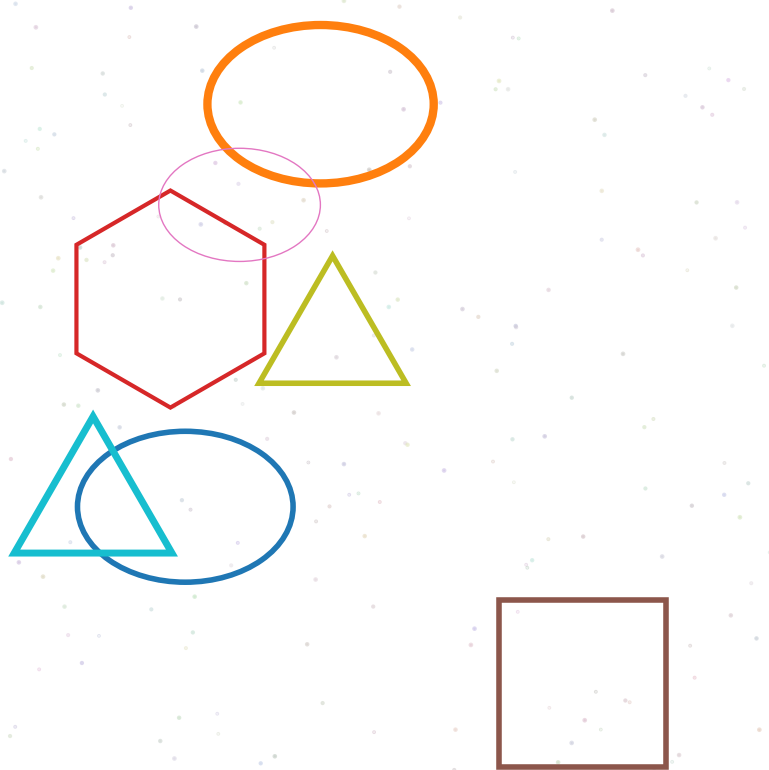[{"shape": "oval", "thickness": 2, "radius": 0.7, "center": [0.241, 0.342]}, {"shape": "oval", "thickness": 3, "radius": 0.73, "center": [0.416, 0.865]}, {"shape": "hexagon", "thickness": 1.5, "radius": 0.7, "center": [0.221, 0.612]}, {"shape": "square", "thickness": 2, "radius": 0.54, "center": [0.756, 0.113]}, {"shape": "oval", "thickness": 0.5, "radius": 0.52, "center": [0.311, 0.734]}, {"shape": "triangle", "thickness": 2, "radius": 0.55, "center": [0.432, 0.557]}, {"shape": "triangle", "thickness": 2.5, "radius": 0.59, "center": [0.121, 0.341]}]